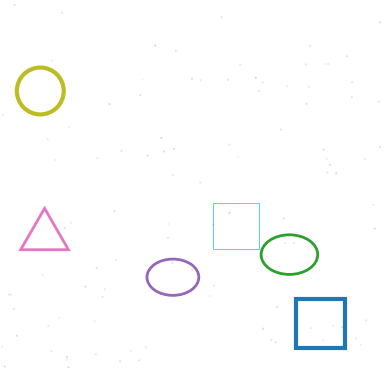[{"shape": "square", "thickness": 3, "radius": 0.32, "center": [0.833, 0.16]}, {"shape": "oval", "thickness": 2, "radius": 0.37, "center": [0.752, 0.339]}, {"shape": "oval", "thickness": 2, "radius": 0.34, "center": [0.449, 0.28]}, {"shape": "triangle", "thickness": 2, "radius": 0.36, "center": [0.116, 0.387]}, {"shape": "circle", "thickness": 3, "radius": 0.3, "center": [0.105, 0.764]}, {"shape": "square", "thickness": 0.5, "radius": 0.3, "center": [0.613, 0.414]}]